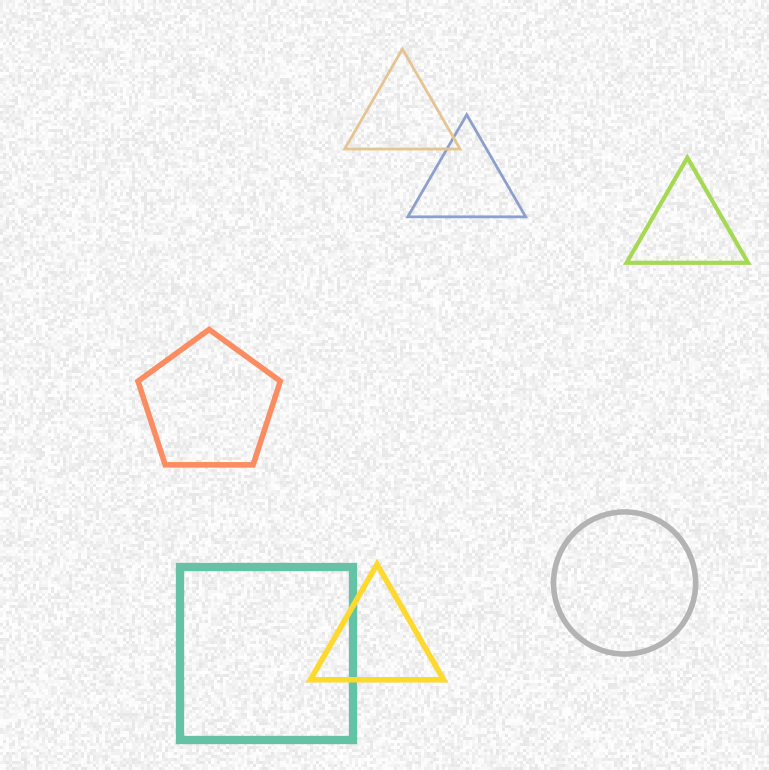[{"shape": "square", "thickness": 3, "radius": 0.56, "center": [0.346, 0.151]}, {"shape": "pentagon", "thickness": 2, "radius": 0.49, "center": [0.272, 0.475]}, {"shape": "triangle", "thickness": 1, "radius": 0.44, "center": [0.606, 0.763]}, {"shape": "triangle", "thickness": 1.5, "radius": 0.46, "center": [0.893, 0.704]}, {"shape": "triangle", "thickness": 2, "radius": 0.5, "center": [0.49, 0.167]}, {"shape": "triangle", "thickness": 1, "radius": 0.43, "center": [0.523, 0.85]}, {"shape": "circle", "thickness": 2, "radius": 0.46, "center": [0.811, 0.243]}]